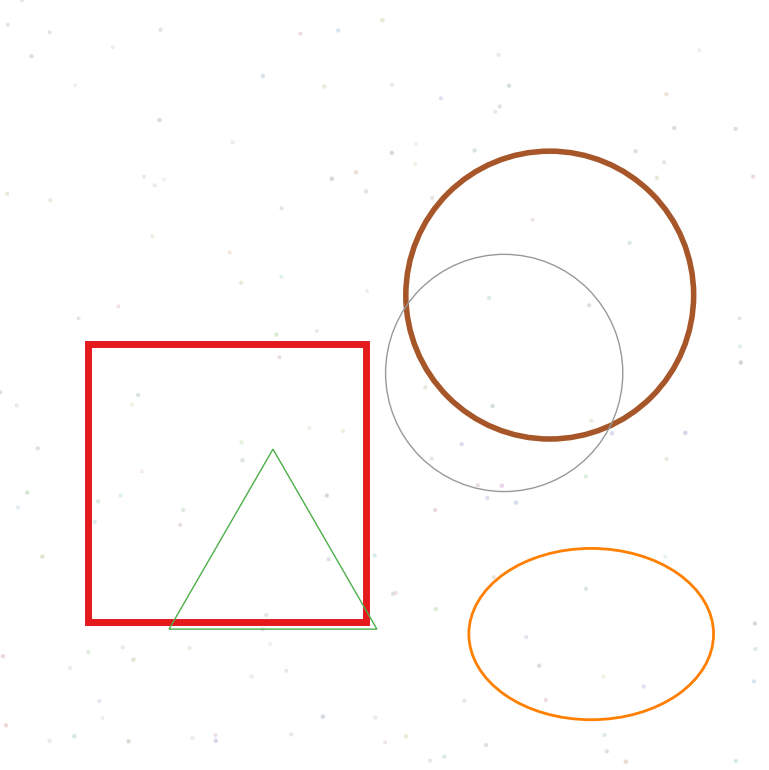[{"shape": "square", "thickness": 2.5, "radius": 0.9, "center": [0.295, 0.373]}, {"shape": "triangle", "thickness": 0.5, "radius": 0.78, "center": [0.355, 0.261]}, {"shape": "oval", "thickness": 1, "radius": 0.79, "center": [0.768, 0.177]}, {"shape": "circle", "thickness": 2, "radius": 0.93, "center": [0.714, 0.617]}, {"shape": "circle", "thickness": 0.5, "radius": 0.77, "center": [0.655, 0.516]}]